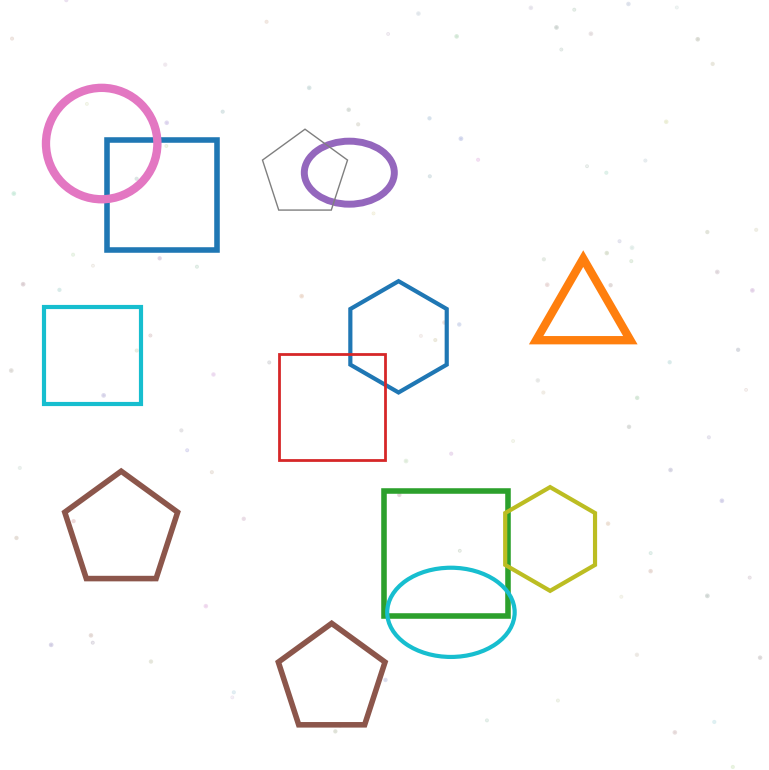[{"shape": "square", "thickness": 2, "radius": 0.36, "center": [0.211, 0.747]}, {"shape": "hexagon", "thickness": 1.5, "radius": 0.36, "center": [0.518, 0.563]}, {"shape": "triangle", "thickness": 3, "radius": 0.35, "center": [0.757, 0.594]}, {"shape": "square", "thickness": 2, "radius": 0.4, "center": [0.579, 0.281]}, {"shape": "square", "thickness": 1, "radius": 0.34, "center": [0.431, 0.471]}, {"shape": "oval", "thickness": 2.5, "radius": 0.29, "center": [0.454, 0.776]}, {"shape": "pentagon", "thickness": 2, "radius": 0.39, "center": [0.157, 0.311]}, {"shape": "pentagon", "thickness": 2, "radius": 0.36, "center": [0.431, 0.118]}, {"shape": "circle", "thickness": 3, "radius": 0.36, "center": [0.132, 0.814]}, {"shape": "pentagon", "thickness": 0.5, "radius": 0.29, "center": [0.396, 0.774]}, {"shape": "hexagon", "thickness": 1.5, "radius": 0.34, "center": [0.714, 0.3]}, {"shape": "square", "thickness": 1.5, "radius": 0.32, "center": [0.12, 0.538]}, {"shape": "oval", "thickness": 1.5, "radius": 0.41, "center": [0.586, 0.205]}]